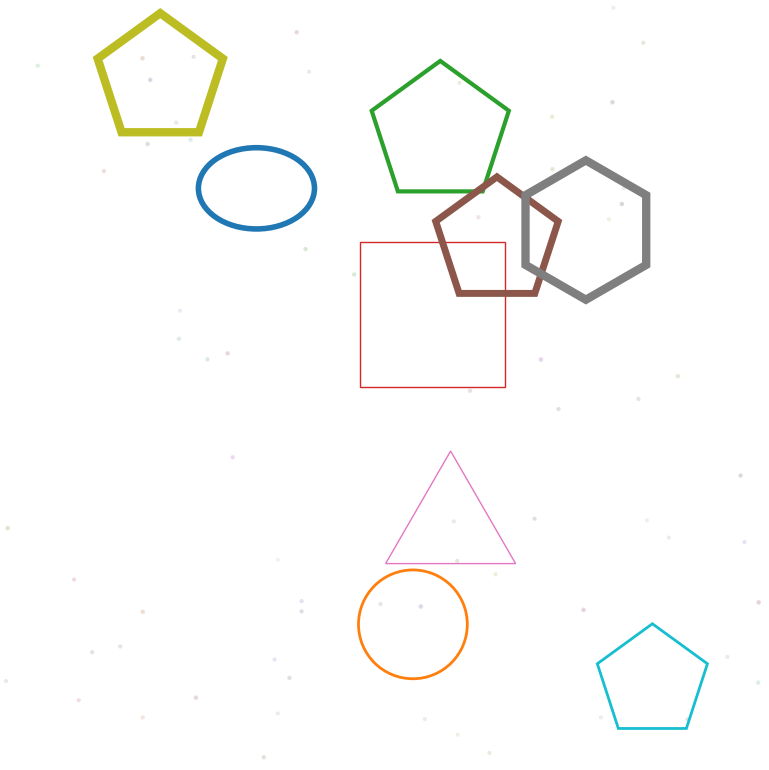[{"shape": "oval", "thickness": 2, "radius": 0.38, "center": [0.333, 0.755]}, {"shape": "circle", "thickness": 1, "radius": 0.35, "center": [0.536, 0.189]}, {"shape": "pentagon", "thickness": 1.5, "radius": 0.47, "center": [0.572, 0.827]}, {"shape": "square", "thickness": 0.5, "radius": 0.47, "center": [0.562, 0.592]}, {"shape": "pentagon", "thickness": 2.5, "radius": 0.42, "center": [0.645, 0.687]}, {"shape": "triangle", "thickness": 0.5, "radius": 0.49, "center": [0.585, 0.317]}, {"shape": "hexagon", "thickness": 3, "radius": 0.45, "center": [0.761, 0.701]}, {"shape": "pentagon", "thickness": 3, "radius": 0.43, "center": [0.208, 0.897]}, {"shape": "pentagon", "thickness": 1, "radius": 0.38, "center": [0.847, 0.115]}]